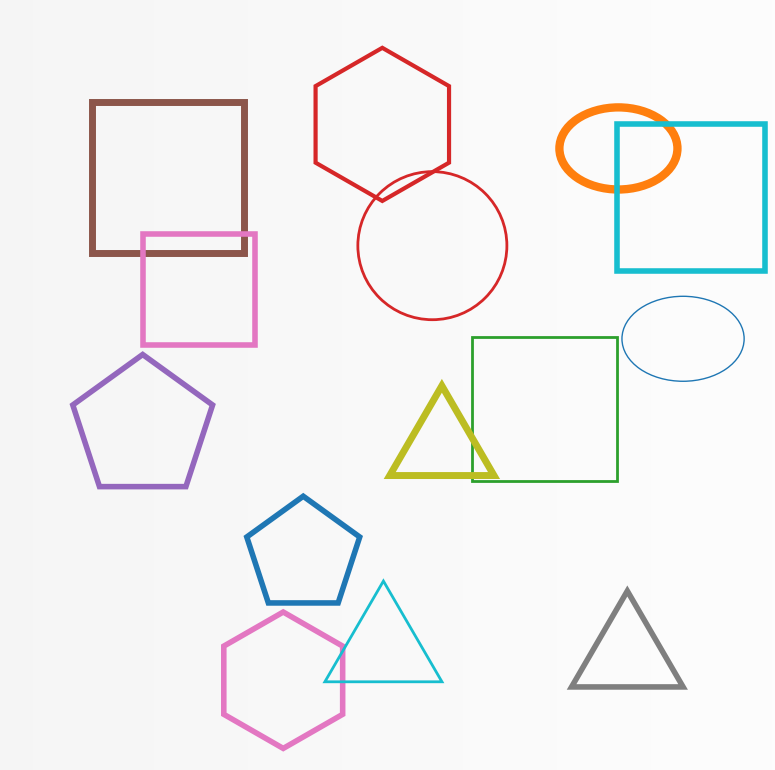[{"shape": "pentagon", "thickness": 2, "radius": 0.38, "center": [0.391, 0.279]}, {"shape": "oval", "thickness": 0.5, "radius": 0.39, "center": [0.881, 0.56]}, {"shape": "oval", "thickness": 3, "radius": 0.38, "center": [0.798, 0.807]}, {"shape": "square", "thickness": 1, "radius": 0.47, "center": [0.703, 0.469]}, {"shape": "circle", "thickness": 1, "radius": 0.48, "center": [0.558, 0.681]}, {"shape": "hexagon", "thickness": 1.5, "radius": 0.5, "center": [0.493, 0.838]}, {"shape": "pentagon", "thickness": 2, "radius": 0.47, "center": [0.184, 0.445]}, {"shape": "square", "thickness": 2.5, "radius": 0.49, "center": [0.216, 0.77]}, {"shape": "hexagon", "thickness": 2, "radius": 0.44, "center": [0.365, 0.117]}, {"shape": "square", "thickness": 2, "radius": 0.36, "center": [0.257, 0.624]}, {"shape": "triangle", "thickness": 2, "radius": 0.42, "center": [0.809, 0.149]}, {"shape": "triangle", "thickness": 2.5, "radius": 0.39, "center": [0.57, 0.421]}, {"shape": "triangle", "thickness": 1, "radius": 0.44, "center": [0.495, 0.158]}, {"shape": "square", "thickness": 2, "radius": 0.48, "center": [0.892, 0.743]}]